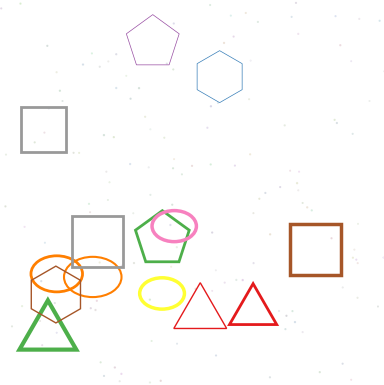[{"shape": "triangle", "thickness": 2, "radius": 0.35, "center": [0.657, 0.192]}, {"shape": "triangle", "thickness": 1, "radius": 0.4, "center": [0.52, 0.186]}, {"shape": "hexagon", "thickness": 0.5, "radius": 0.34, "center": [0.57, 0.801]}, {"shape": "triangle", "thickness": 3, "radius": 0.43, "center": [0.124, 0.135]}, {"shape": "pentagon", "thickness": 2, "radius": 0.37, "center": [0.422, 0.379]}, {"shape": "pentagon", "thickness": 0.5, "radius": 0.36, "center": [0.397, 0.89]}, {"shape": "oval", "thickness": 2, "radius": 0.33, "center": [0.147, 0.289]}, {"shape": "oval", "thickness": 1.5, "radius": 0.37, "center": [0.241, 0.281]}, {"shape": "oval", "thickness": 2.5, "radius": 0.29, "center": [0.421, 0.238]}, {"shape": "square", "thickness": 2.5, "radius": 0.33, "center": [0.82, 0.352]}, {"shape": "hexagon", "thickness": 1, "radius": 0.37, "center": [0.145, 0.235]}, {"shape": "oval", "thickness": 2.5, "radius": 0.29, "center": [0.453, 0.413]}, {"shape": "square", "thickness": 2, "radius": 0.33, "center": [0.252, 0.372]}, {"shape": "square", "thickness": 2, "radius": 0.29, "center": [0.112, 0.665]}]